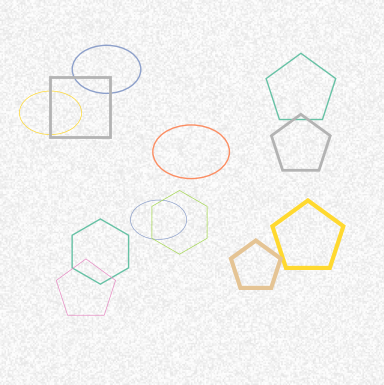[{"shape": "hexagon", "thickness": 1, "radius": 0.42, "center": [0.261, 0.347]}, {"shape": "pentagon", "thickness": 1, "radius": 0.48, "center": [0.782, 0.766]}, {"shape": "oval", "thickness": 1, "radius": 0.5, "center": [0.496, 0.606]}, {"shape": "oval", "thickness": 0.5, "radius": 0.36, "center": [0.412, 0.429]}, {"shape": "oval", "thickness": 1, "radius": 0.45, "center": [0.277, 0.82]}, {"shape": "pentagon", "thickness": 0.5, "radius": 0.4, "center": [0.223, 0.247]}, {"shape": "hexagon", "thickness": 0.5, "radius": 0.41, "center": [0.466, 0.423]}, {"shape": "pentagon", "thickness": 3, "radius": 0.48, "center": [0.8, 0.382]}, {"shape": "oval", "thickness": 0.5, "radius": 0.4, "center": [0.131, 0.707]}, {"shape": "pentagon", "thickness": 3, "radius": 0.34, "center": [0.664, 0.307]}, {"shape": "square", "thickness": 2, "radius": 0.39, "center": [0.209, 0.722]}, {"shape": "pentagon", "thickness": 2, "radius": 0.4, "center": [0.781, 0.623]}]